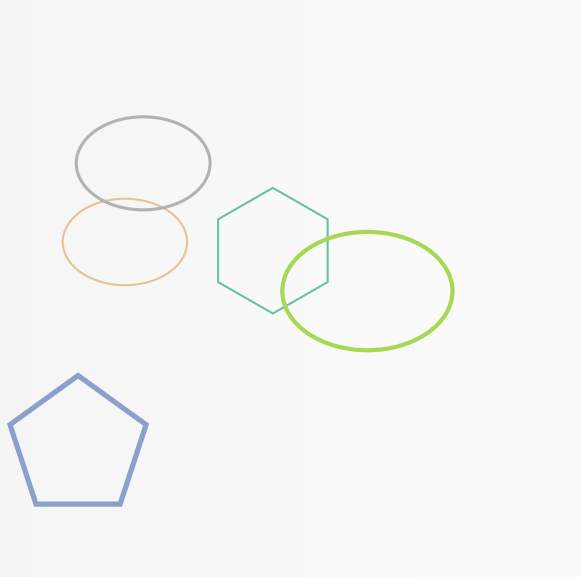[{"shape": "hexagon", "thickness": 1, "radius": 0.54, "center": [0.469, 0.565]}, {"shape": "pentagon", "thickness": 2.5, "radius": 0.62, "center": [0.134, 0.226]}, {"shape": "oval", "thickness": 2, "radius": 0.73, "center": [0.632, 0.495]}, {"shape": "oval", "thickness": 1, "radius": 0.53, "center": [0.215, 0.58]}, {"shape": "oval", "thickness": 1.5, "radius": 0.58, "center": [0.246, 0.716]}]